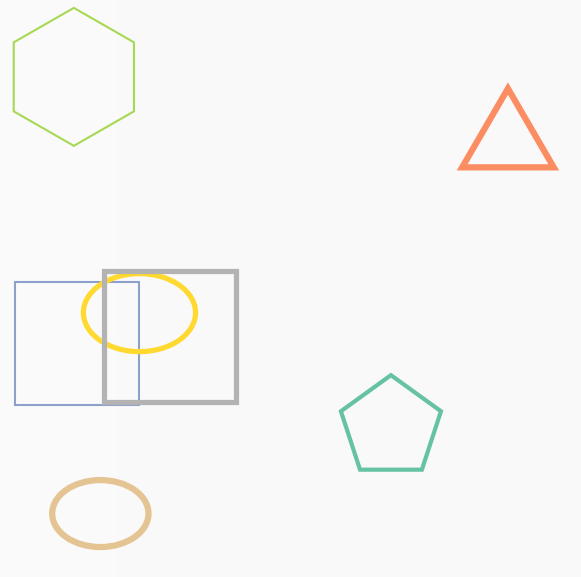[{"shape": "pentagon", "thickness": 2, "radius": 0.45, "center": [0.673, 0.259]}, {"shape": "triangle", "thickness": 3, "radius": 0.45, "center": [0.874, 0.755]}, {"shape": "square", "thickness": 1, "radius": 0.53, "center": [0.133, 0.405]}, {"shape": "hexagon", "thickness": 1, "radius": 0.6, "center": [0.127, 0.866]}, {"shape": "oval", "thickness": 2.5, "radius": 0.48, "center": [0.24, 0.458]}, {"shape": "oval", "thickness": 3, "radius": 0.41, "center": [0.173, 0.11]}, {"shape": "square", "thickness": 2.5, "radius": 0.57, "center": [0.293, 0.416]}]